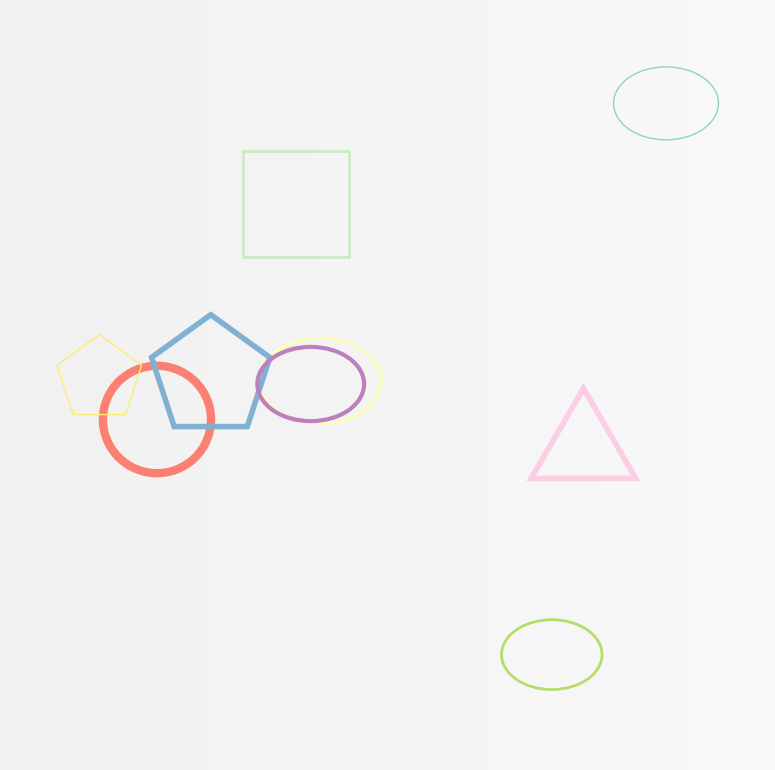[{"shape": "oval", "thickness": 0.5, "radius": 0.34, "center": [0.859, 0.866]}, {"shape": "oval", "thickness": 1, "radius": 0.39, "center": [0.413, 0.505]}, {"shape": "circle", "thickness": 3, "radius": 0.35, "center": [0.203, 0.455]}, {"shape": "pentagon", "thickness": 2, "radius": 0.4, "center": [0.272, 0.511]}, {"shape": "oval", "thickness": 1, "radius": 0.32, "center": [0.712, 0.15]}, {"shape": "triangle", "thickness": 2, "radius": 0.39, "center": [0.753, 0.418]}, {"shape": "oval", "thickness": 1.5, "radius": 0.34, "center": [0.401, 0.501]}, {"shape": "square", "thickness": 1, "radius": 0.34, "center": [0.382, 0.735]}, {"shape": "pentagon", "thickness": 0.5, "radius": 0.29, "center": [0.128, 0.508]}]